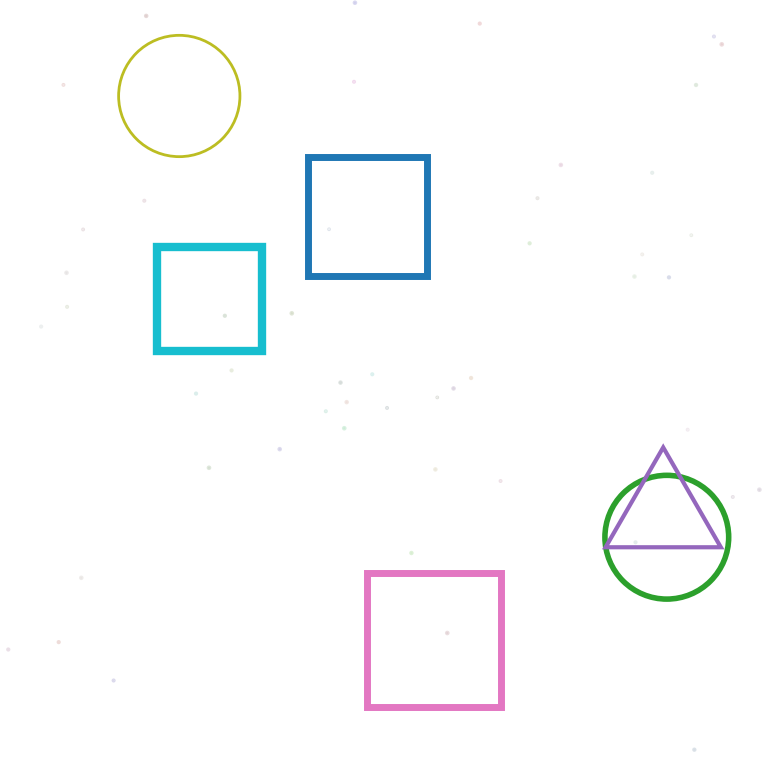[{"shape": "square", "thickness": 2.5, "radius": 0.39, "center": [0.478, 0.719]}, {"shape": "circle", "thickness": 2, "radius": 0.4, "center": [0.866, 0.302]}, {"shape": "triangle", "thickness": 1.5, "radius": 0.43, "center": [0.861, 0.332]}, {"shape": "square", "thickness": 2.5, "radius": 0.44, "center": [0.564, 0.169]}, {"shape": "circle", "thickness": 1, "radius": 0.39, "center": [0.233, 0.875]}, {"shape": "square", "thickness": 3, "radius": 0.34, "center": [0.272, 0.612]}]